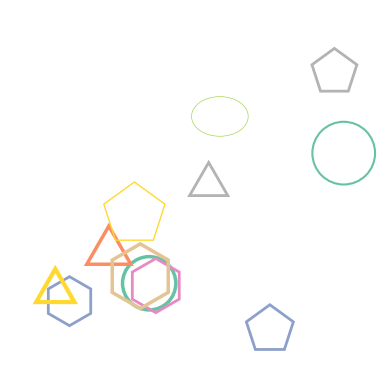[{"shape": "circle", "thickness": 1.5, "radius": 0.41, "center": [0.893, 0.602]}, {"shape": "circle", "thickness": 2.5, "radius": 0.35, "center": [0.387, 0.264]}, {"shape": "triangle", "thickness": 2.5, "radius": 0.33, "center": [0.283, 0.347]}, {"shape": "pentagon", "thickness": 2, "radius": 0.32, "center": [0.701, 0.144]}, {"shape": "hexagon", "thickness": 2, "radius": 0.32, "center": [0.181, 0.218]}, {"shape": "hexagon", "thickness": 2, "radius": 0.35, "center": [0.405, 0.258]}, {"shape": "oval", "thickness": 0.5, "radius": 0.37, "center": [0.571, 0.698]}, {"shape": "pentagon", "thickness": 1, "radius": 0.42, "center": [0.349, 0.444]}, {"shape": "triangle", "thickness": 3, "radius": 0.29, "center": [0.144, 0.244]}, {"shape": "hexagon", "thickness": 2.5, "radius": 0.42, "center": [0.364, 0.283]}, {"shape": "pentagon", "thickness": 2, "radius": 0.31, "center": [0.869, 0.813]}, {"shape": "triangle", "thickness": 2, "radius": 0.29, "center": [0.542, 0.521]}]